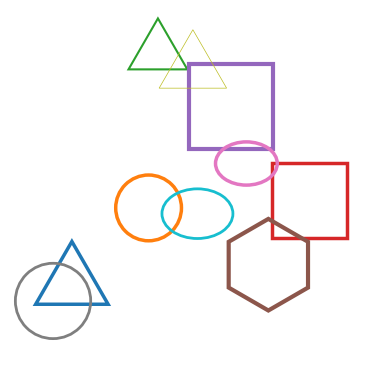[{"shape": "triangle", "thickness": 2.5, "radius": 0.54, "center": [0.187, 0.264]}, {"shape": "circle", "thickness": 2.5, "radius": 0.43, "center": [0.386, 0.46]}, {"shape": "triangle", "thickness": 1.5, "radius": 0.44, "center": [0.41, 0.864]}, {"shape": "square", "thickness": 2.5, "radius": 0.49, "center": [0.804, 0.48]}, {"shape": "square", "thickness": 3, "radius": 0.55, "center": [0.6, 0.724]}, {"shape": "hexagon", "thickness": 3, "radius": 0.59, "center": [0.697, 0.312]}, {"shape": "oval", "thickness": 2.5, "radius": 0.4, "center": [0.64, 0.575]}, {"shape": "circle", "thickness": 2, "radius": 0.49, "center": [0.138, 0.218]}, {"shape": "triangle", "thickness": 0.5, "radius": 0.51, "center": [0.501, 0.822]}, {"shape": "oval", "thickness": 2, "radius": 0.46, "center": [0.513, 0.445]}]